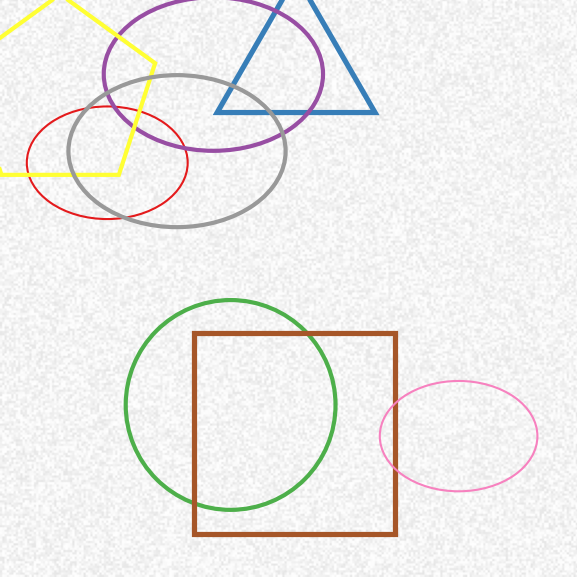[{"shape": "oval", "thickness": 1, "radius": 0.7, "center": [0.186, 0.717]}, {"shape": "triangle", "thickness": 2.5, "radius": 0.79, "center": [0.513, 0.883]}, {"shape": "circle", "thickness": 2, "radius": 0.91, "center": [0.399, 0.298]}, {"shape": "oval", "thickness": 2, "radius": 0.95, "center": [0.37, 0.871]}, {"shape": "pentagon", "thickness": 2, "radius": 0.86, "center": [0.104, 0.836]}, {"shape": "square", "thickness": 2.5, "radius": 0.87, "center": [0.51, 0.248]}, {"shape": "oval", "thickness": 1, "radius": 0.68, "center": [0.794, 0.244]}, {"shape": "oval", "thickness": 2, "radius": 0.94, "center": [0.307, 0.737]}]